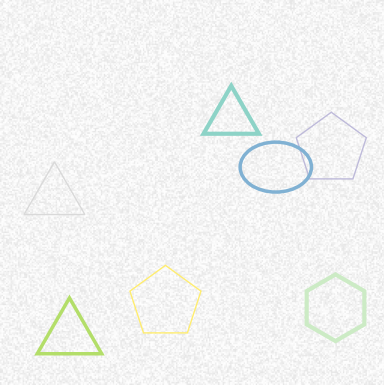[{"shape": "triangle", "thickness": 3, "radius": 0.42, "center": [0.601, 0.694]}, {"shape": "pentagon", "thickness": 1, "radius": 0.48, "center": [0.86, 0.613]}, {"shape": "oval", "thickness": 2.5, "radius": 0.46, "center": [0.716, 0.566]}, {"shape": "triangle", "thickness": 2.5, "radius": 0.48, "center": [0.18, 0.13]}, {"shape": "triangle", "thickness": 1, "radius": 0.46, "center": [0.141, 0.488]}, {"shape": "hexagon", "thickness": 3, "radius": 0.43, "center": [0.871, 0.201]}, {"shape": "pentagon", "thickness": 1, "radius": 0.48, "center": [0.43, 0.214]}]